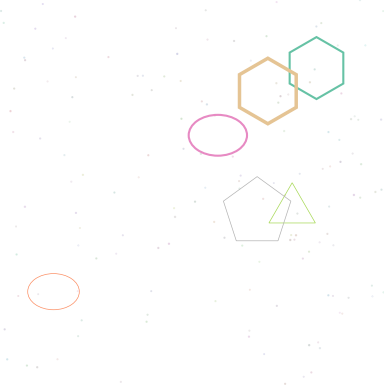[{"shape": "hexagon", "thickness": 1.5, "radius": 0.4, "center": [0.822, 0.823]}, {"shape": "oval", "thickness": 0.5, "radius": 0.34, "center": [0.139, 0.242]}, {"shape": "oval", "thickness": 1.5, "radius": 0.38, "center": [0.566, 0.649]}, {"shape": "triangle", "thickness": 0.5, "radius": 0.35, "center": [0.759, 0.456]}, {"shape": "hexagon", "thickness": 2.5, "radius": 0.43, "center": [0.696, 0.764]}, {"shape": "pentagon", "thickness": 0.5, "radius": 0.46, "center": [0.668, 0.449]}]